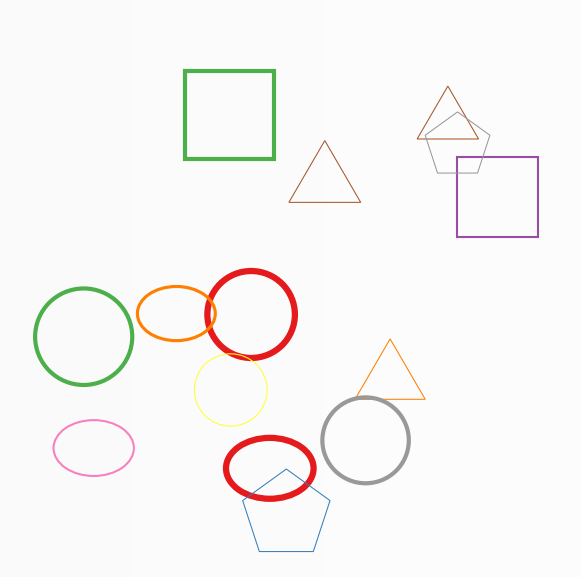[{"shape": "circle", "thickness": 3, "radius": 0.38, "center": [0.432, 0.455]}, {"shape": "oval", "thickness": 3, "radius": 0.38, "center": [0.464, 0.188]}, {"shape": "pentagon", "thickness": 0.5, "radius": 0.39, "center": [0.493, 0.108]}, {"shape": "circle", "thickness": 2, "radius": 0.42, "center": [0.144, 0.416]}, {"shape": "square", "thickness": 2, "radius": 0.38, "center": [0.395, 0.8]}, {"shape": "square", "thickness": 1, "radius": 0.35, "center": [0.856, 0.659]}, {"shape": "oval", "thickness": 1.5, "radius": 0.33, "center": [0.303, 0.456]}, {"shape": "triangle", "thickness": 0.5, "radius": 0.35, "center": [0.671, 0.343]}, {"shape": "circle", "thickness": 0.5, "radius": 0.31, "center": [0.397, 0.324]}, {"shape": "triangle", "thickness": 0.5, "radius": 0.36, "center": [0.559, 0.684]}, {"shape": "triangle", "thickness": 0.5, "radius": 0.31, "center": [0.771, 0.789]}, {"shape": "oval", "thickness": 1, "radius": 0.35, "center": [0.161, 0.223]}, {"shape": "pentagon", "thickness": 0.5, "radius": 0.29, "center": [0.787, 0.747]}, {"shape": "circle", "thickness": 2, "radius": 0.37, "center": [0.629, 0.237]}]